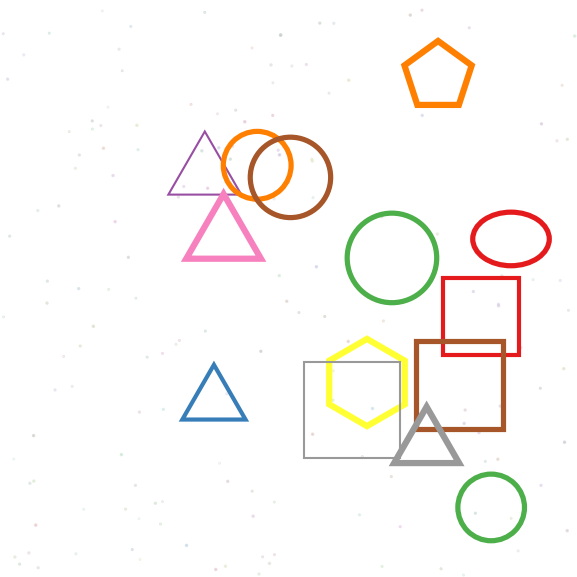[{"shape": "square", "thickness": 2, "radius": 0.33, "center": [0.833, 0.451]}, {"shape": "oval", "thickness": 2.5, "radius": 0.33, "center": [0.885, 0.585]}, {"shape": "triangle", "thickness": 2, "radius": 0.32, "center": [0.37, 0.304]}, {"shape": "circle", "thickness": 2.5, "radius": 0.29, "center": [0.851, 0.12]}, {"shape": "circle", "thickness": 2.5, "radius": 0.39, "center": [0.679, 0.553]}, {"shape": "triangle", "thickness": 1, "radius": 0.36, "center": [0.355, 0.699]}, {"shape": "circle", "thickness": 2.5, "radius": 0.29, "center": [0.445, 0.713]}, {"shape": "pentagon", "thickness": 3, "radius": 0.31, "center": [0.759, 0.867]}, {"shape": "hexagon", "thickness": 3, "radius": 0.38, "center": [0.635, 0.337]}, {"shape": "circle", "thickness": 2.5, "radius": 0.35, "center": [0.503, 0.692]}, {"shape": "square", "thickness": 2.5, "radius": 0.38, "center": [0.796, 0.333]}, {"shape": "triangle", "thickness": 3, "radius": 0.37, "center": [0.387, 0.588]}, {"shape": "triangle", "thickness": 3, "radius": 0.32, "center": [0.739, 0.23]}, {"shape": "square", "thickness": 1, "radius": 0.42, "center": [0.61, 0.29]}]